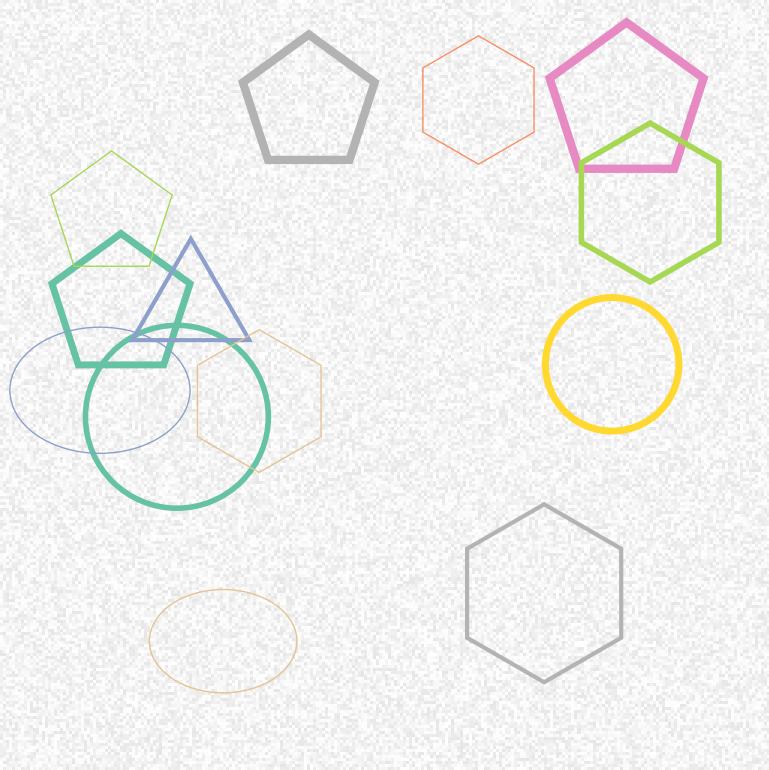[{"shape": "circle", "thickness": 2, "radius": 0.59, "center": [0.23, 0.459]}, {"shape": "pentagon", "thickness": 2.5, "radius": 0.47, "center": [0.157, 0.602]}, {"shape": "hexagon", "thickness": 0.5, "radius": 0.42, "center": [0.621, 0.87]}, {"shape": "oval", "thickness": 0.5, "radius": 0.59, "center": [0.13, 0.493]}, {"shape": "triangle", "thickness": 1.5, "radius": 0.44, "center": [0.248, 0.602]}, {"shape": "pentagon", "thickness": 3, "radius": 0.53, "center": [0.814, 0.866]}, {"shape": "pentagon", "thickness": 0.5, "radius": 0.41, "center": [0.145, 0.721]}, {"shape": "hexagon", "thickness": 2, "radius": 0.52, "center": [0.844, 0.737]}, {"shape": "circle", "thickness": 2.5, "radius": 0.43, "center": [0.795, 0.527]}, {"shape": "oval", "thickness": 0.5, "radius": 0.48, "center": [0.29, 0.167]}, {"shape": "hexagon", "thickness": 0.5, "radius": 0.46, "center": [0.337, 0.479]}, {"shape": "hexagon", "thickness": 1.5, "radius": 0.58, "center": [0.707, 0.23]}, {"shape": "pentagon", "thickness": 3, "radius": 0.45, "center": [0.401, 0.865]}]